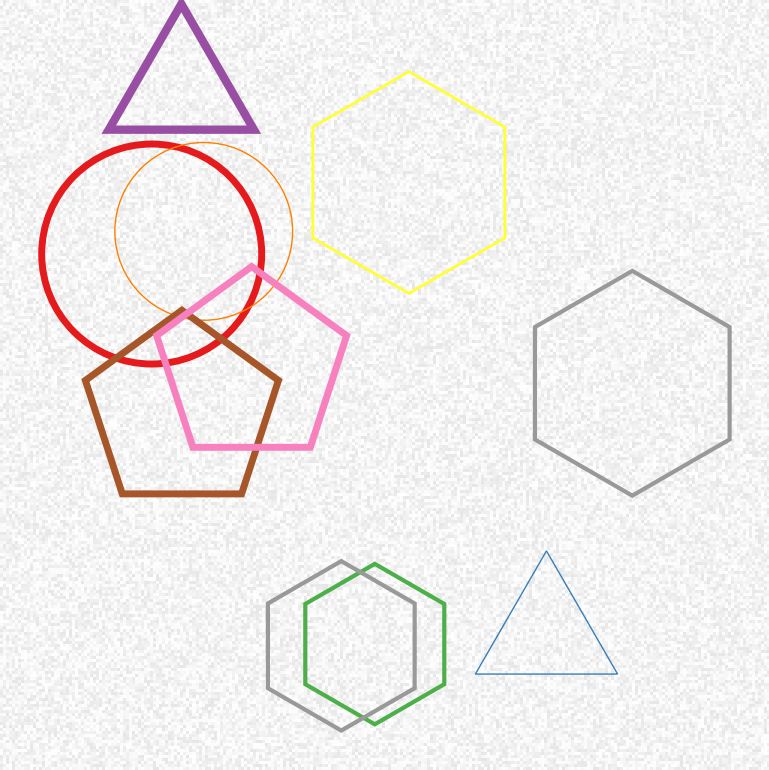[{"shape": "circle", "thickness": 2.5, "radius": 0.71, "center": [0.197, 0.67]}, {"shape": "triangle", "thickness": 0.5, "radius": 0.53, "center": [0.71, 0.178]}, {"shape": "hexagon", "thickness": 1.5, "radius": 0.52, "center": [0.487, 0.164]}, {"shape": "triangle", "thickness": 3, "radius": 0.54, "center": [0.236, 0.886]}, {"shape": "circle", "thickness": 0.5, "radius": 0.58, "center": [0.265, 0.7]}, {"shape": "hexagon", "thickness": 1, "radius": 0.72, "center": [0.531, 0.763]}, {"shape": "pentagon", "thickness": 2.5, "radius": 0.66, "center": [0.236, 0.465]}, {"shape": "pentagon", "thickness": 2.5, "radius": 0.65, "center": [0.327, 0.524]}, {"shape": "hexagon", "thickness": 1.5, "radius": 0.73, "center": [0.821, 0.502]}, {"shape": "hexagon", "thickness": 1.5, "radius": 0.55, "center": [0.443, 0.161]}]